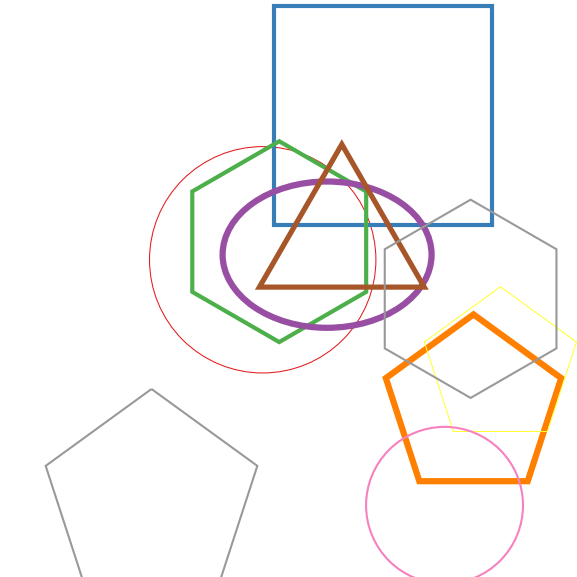[{"shape": "circle", "thickness": 0.5, "radius": 0.98, "center": [0.455, 0.549]}, {"shape": "square", "thickness": 2, "radius": 0.95, "center": [0.663, 0.799]}, {"shape": "hexagon", "thickness": 2, "radius": 0.87, "center": [0.484, 0.581]}, {"shape": "oval", "thickness": 3, "radius": 0.9, "center": [0.566, 0.558]}, {"shape": "pentagon", "thickness": 3, "radius": 0.8, "center": [0.82, 0.295]}, {"shape": "pentagon", "thickness": 0.5, "radius": 0.69, "center": [0.866, 0.364]}, {"shape": "triangle", "thickness": 2.5, "radius": 0.82, "center": [0.592, 0.584]}, {"shape": "circle", "thickness": 1, "radius": 0.68, "center": [0.77, 0.124]}, {"shape": "pentagon", "thickness": 1, "radius": 0.96, "center": [0.262, 0.133]}, {"shape": "hexagon", "thickness": 1, "radius": 0.86, "center": [0.815, 0.482]}]